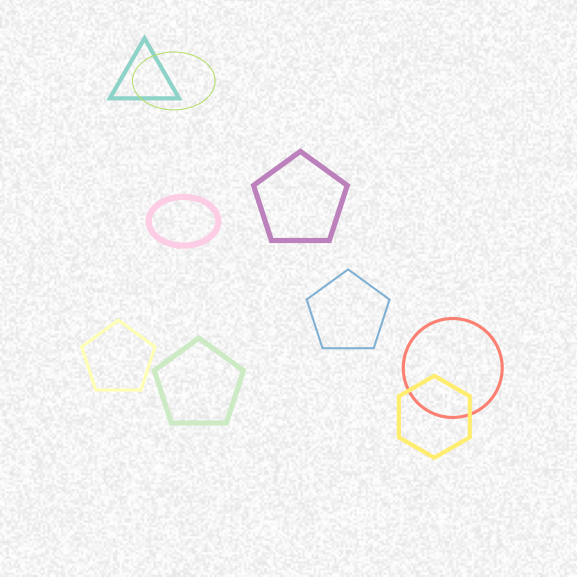[{"shape": "triangle", "thickness": 2, "radius": 0.35, "center": [0.25, 0.863]}, {"shape": "pentagon", "thickness": 1.5, "radius": 0.33, "center": [0.205, 0.378]}, {"shape": "circle", "thickness": 1.5, "radius": 0.43, "center": [0.784, 0.362]}, {"shape": "pentagon", "thickness": 1, "radius": 0.38, "center": [0.603, 0.457]}, {"shape": "oval", "thickness": 0.5, "radius": 0.36, "center": [0.301, 0.859]}, {"shape": "oval", "thickness": 3, "radius": 0.3, "center": [0.318, 0.616]}, {"shape": "pentagon", "thickness": 2.5, "radius": 0.43, "center": [0.52, 0.652]}, {"shape": "pentagon", "thickness": 2.5, "radius": 0.41, "center": [0.344, 0.332]}, {"shape": "hexagon", "thickness": 2, "radius": 0.35, "center": [0.752, 0.277]}]